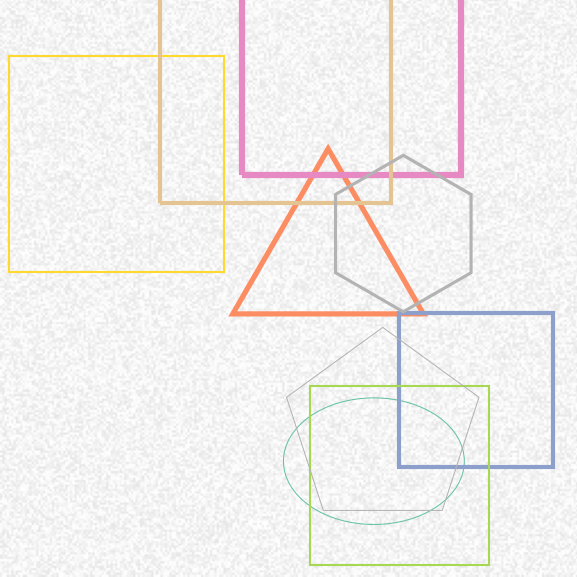[{"shape": "oval", "thickness": 0.5, "radius": 0.78, "center": [0.647, 0.201]}, {"shape": "triangle", "thickness": 2.5, "radius": 0.95, "center": [0.568, 0.551]}, {"shape": "square", "thickness": 2, "radius": 0.67, "center": [0.824, 0.324]}, {"shape": "square", "thickness": 3, "radius": 0.95, "center": [0.609, 0.887]}, {"shape": "square", "thickness": 1, "radius": 0.78, "center": [0.691, 0.176]}, {"shape": "square", "thickness": 1, "radius": 0.93, "center": [0.202, 0.715]}, {"shape": "square", "thickness": 2, "radius": 1.0, "center": [0.476, 0.848]}, {"shape": "hexagon", "thickness": 1.5, "radius": 0.68, "center": [0.698, 0.595]}, {"shape": "pentagon", "thickness": 0.5, "radius": 0.88, "center": [0.663, 0.257]}]